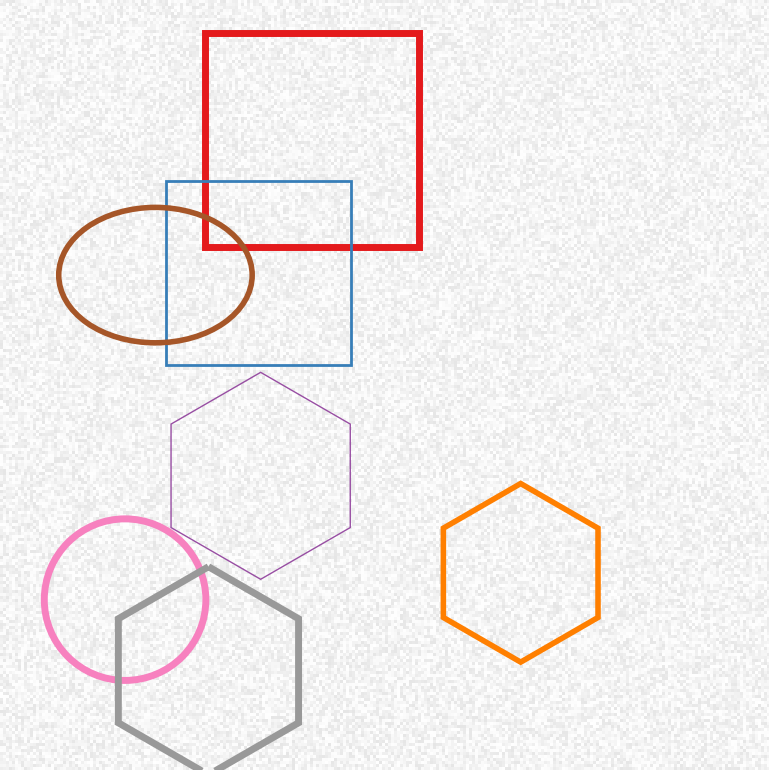[{"shape": "square", "thickness": 2.5, "radius": 0.69, "center": [0.405, 0.818]}, {"shape": "square", "thickness": 1, "radius": 0.6, "center": [0.336, 0.646]}, {"shape": "hexagon", "thickness": 0.5, "radius": 0.67, "center": [0.339, 0.382]}, {"shape": "hexagon", "thickness": 2, "radius": 0.58, "center": [0.676, 0.256]}, {"shape": "oval", "thickness": 2, "radius": 0.63, "center": [0.202, 0.643]}, {"shape": "circle", "thickness": 2.5, "radius": 0.52, "center": [0.162, 0.221]}, {"shape": "hexagon", "thickness": 2.5, "radius": 0.68, "center": [0.271, 0.129]}]